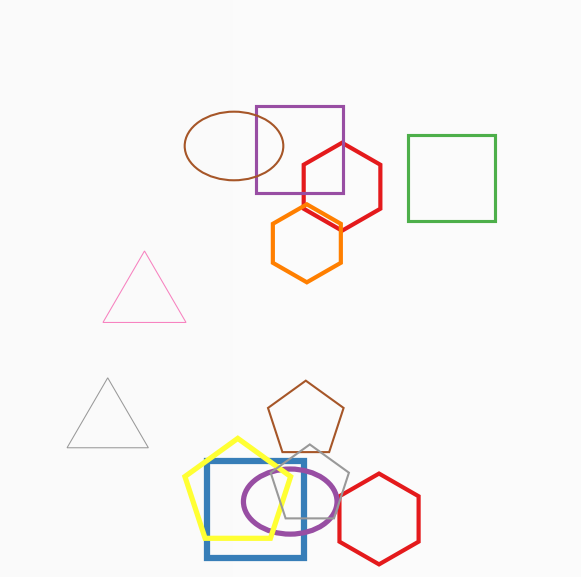[{"shape": "hexagon", "thickness": 2, "radius": 0.38, "center": [0.588, 0.676]}, {"shape": "hexagon", "thickness": 2, "radius": 0.39, "center": [0.652, 0.1]}, {"shape": "square", "thickness": 3, "radius": 0.42, "center": [0.44, 0.117]}, {"shape": "square", "thickness": 1.5, "radius": 0.38, "center": [0.777, 0.691]}, {"shape": "square", "thickness": 1.5, "radius": 0.37, "center": [0.516, 0.74]}, {"shape": "oval", "thickness": 2.5, "radius": 0.4, "center": [0.499, 0.131]}, {"shape": "hexagon", "thickness": 2, "radius": 0.34, "center": [0.528, 0.578]}, {"shape": "pentagon", "thickness": 2.5, "radius": 0.48, "center": [0.409, 0.144]}, {"shape": "pentagon", "thickness": 1, "radius": 0.34, "center": [0.526, 0.272]}, {"shape": "oval", "thickness": 1, "radius": 0.42, "center": [0.403, 0.746]}, {"shape": "triangle", "thickness": 0.5, "radius": 0.41, "center": [0.249, 0.482]}, {"shape": "triangle", "thickness": 0.5, "radius": 0.4, "center": [0.185, 0.264]}, {"shape": "pentagon", "thickness": 1, "radius": 0.35, "center": [0.533, 0.159]}]